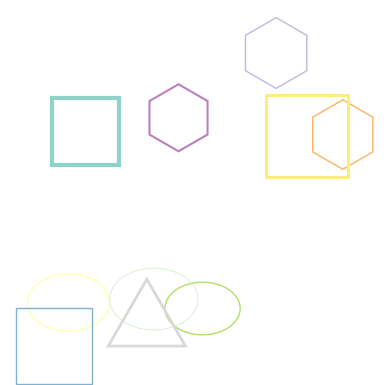[{"shape": "square", "thickness": 3, "radius": 0.43, "center": [0.222, 0.66]}, {"shape": "oval", "thickness": 1, "radius": 0.53, "center": [0.178, 0.214]}, {"shape": "hexagon", "thickness": 1, "radius": 0.46, "center": [0.717, 0.862]}, {"shape": "square", "thickness": 1, "radius": 0.49, "center": [0.139, 0.1]}, {"shape": "hexagon", "thickness": 1, "radius": 0.45, "center": [0.89, 0.651]}, {"shape": "oval", "thickness": 1, "radius": 0.49, "center": [0.526, 0.199]}, {"shape": "triangle", "thickness": 2, "radius": 0.58, "center": [0.381, 0.159]}, {"shape": "hexagon", "thickness": 1.5, "radius": 0.44, "center": [0.464, 0.694]}, {"shape": "oval", "thickness": 0.5, "radius": 0.57, "center": [0.4, 0.223]}, {"shape": "square", "thickness": 2, "radius": 0.53, "center": [0.797, 0.647]}]